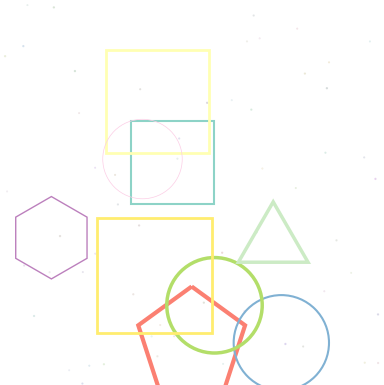[{"shape": "square", "thickness": 1.5, "radius": 0.54, "center": [0.448, 0.579]}, {"shape": "square", "thickness": 2, "radius": 0.67, "center": [0.409, 0.736]}, {"shape": "pentagon", "thickness": 3, "radius": 0.73, "center": [0.498, 0.11]}, {"shape": "circle", "thickness": 1.5, "radius": 0.62, "center": [0.731, 0.11]}, {"shape": "circle", "thickness": 2.5, "radius": 0.62, "center": [0.557, 0.207]}, {"shape": "circle", "thickness": 0.5, "radius": 0.52, "center": [0.37, 0.587]}, {"shape": "hexagon", "thickness": 1, "radius": 0.53, "center": [0.133, 0.383]}, {"shape": "triangle", "thickness": 2.5, "radius": 0.52, "center": [0.71, 0.371]}, {"shape": "square", "thickness": 2, "radius": 0.75, "center": [0.402, 0.284]}]